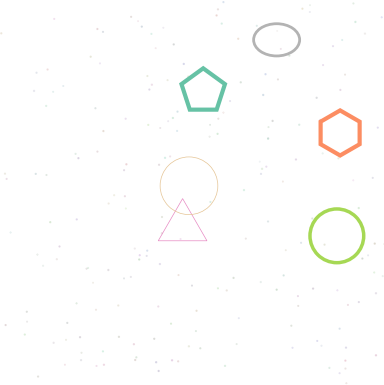[{"shape": "pentagon", "thickness": 3, "radius": 0.3, "center": [0.528, 0.763]}, {"shape": "hexagon", "thickness": 3, "radius": 0.29, "center": [0.883, 0.655]}, {"shape": "triangle", "thickness": 0.5, "radius": 0.37, "center": [0.474, 0.411]}, {"shape": "circle", "thickness": 2.5, "radius": 0.35, "center": [0.875, 0.387]}, {"shape": "circle", "thickness": 0.5, "radius": 0.37, "center": [0.491, 0.517]}, {"shape": "oval", "thickness": 2, "radius": 0.3, "center": [0.719, 0.897]}]